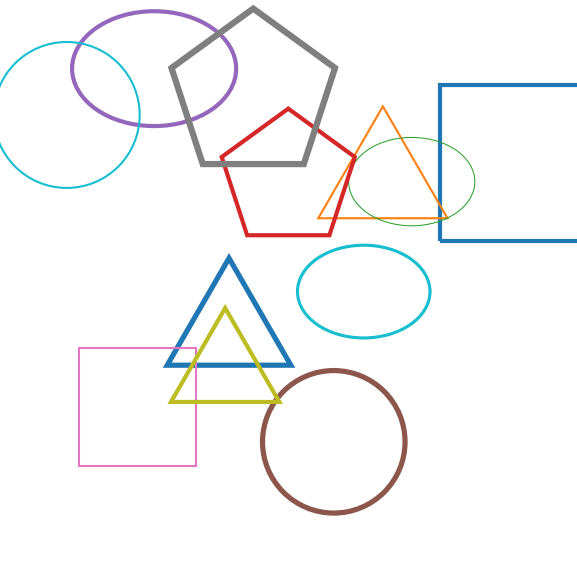[{"shape": "square", "thickness": 2, "radius": 0.67, "center": [0.897, 0.718]}, {"shape": "triangle", "thickness": 2.5, "radius": 0.62, "center": [0.397, 0.429]}, {"shape": "triangle", "thickness": 1, "radius": 0.65, "center": [0.663, 0.686]}, {"shape": "oval", "thickness": 0.5, "radius": 0.55, "center": [0.713, 0.685]}, {"shape": "pentagon", "thickness": 2, "radius": 0.61, "center": [0.499, 0.69]}, {"shape": "oval", "thickness": 2, "radius": 0.71, "center": [0.267, 0.88]}, {"shape": "circle", "thickness": 2.5, "radius": 0.62, "center": [0.578, 0.234]}, {"shape": "square", "thickness": 1, "radius": 0.51, "center": [0.238, 0.294]}, {"shape": "pentagon", "thickness": 3, "radius": 0.74, "center": [0.439, 0.835]}, {"shape": "triangle", "thickness": 2, "radius": 0.54, "center": [0.39, 0.357]}, {"shape": "circle", "thickness": 1, "radius": 0.63, "center": [0.116, 0.8]}, {"shape": "oval", "thickness": 1.5, "radius": 0.57, "center": [0.63, 0.494]}]